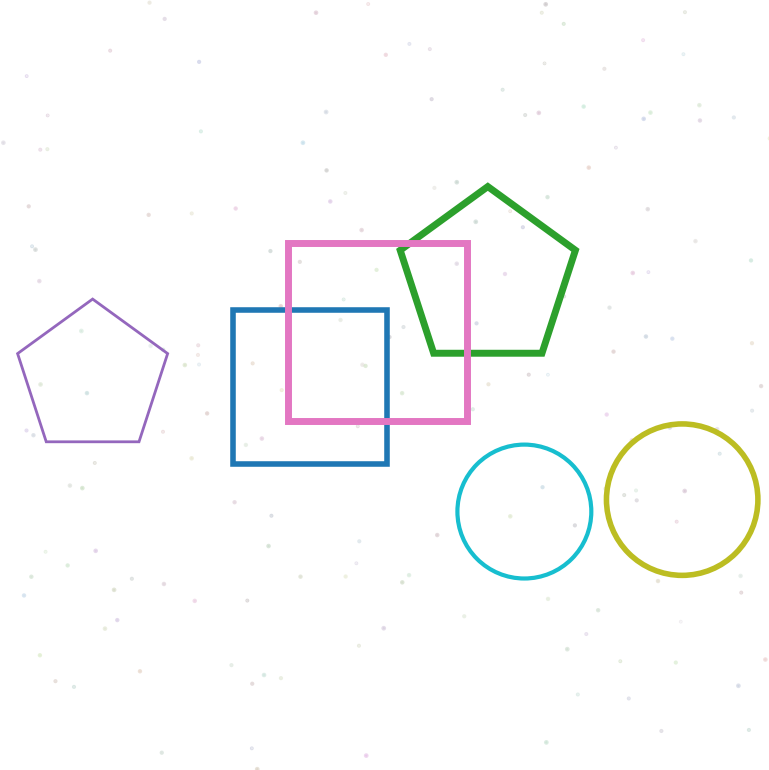[{"shape": "square", "thickness": 2, "radius": 0.5, "center": [0.402, 0.497]}, {"shape": "pentagon", "thickness": 2.5, "radius": 0.6, "center": [0.634, 0.638]}, {"shape": "pentagon", "thickness": 1, "radius": 0.51, "center": [0.12, 0.509]}, {"shape": "square", "thickness": 2.5, "radius": 0.58, "center": [0.49, 0.569]}, {"shape": "circle", "thickness": 2, "radius": 0.49, "center": [0.886, 0.351]}, {"shape": "circle", "thickness": 1.5, "radius": 0.43, "center": [0.681, 0.336]}]